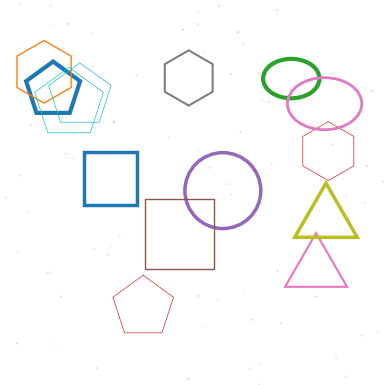[{"shape": "square", "thickness": 2.5, "radius": 0.34, "center": [0.286, 0.535]}, {"shape": "pentagon", "thickness": 3, "radius": 0.37, "center": [0.138, 0.766]}, {"shape": "hexagon", "thickness": 1, "radius": 0.41, "center": [0.114, 0.814]}, {"shape": "oval", "thickness": 3, "radius": 0.37, "center": [0.757, 0.796]}, {"shape": "hexagon", "thickness": 0.5, "radius": 0.38, "center": [0.853, 0.607]}, {"shape": "pentagon", "thickness": 0.5, "radius": 0.41, "center": [0.372, 0.202]}, {"shape": "circle", "thickness": 2.5, "radius": 0.49, "center": [0.579, 0.505]}, {"shape": "square", "thickness": 1, "radius": 0.45, "center": [0.467, 0.392]}, {"shape": "oval", "thickness": 2, "radius": 0.48, "center": [0.843, 0.731]}, {"shape": "triangle", "thickness": 1.5, "radius": 0.46, "center": [0.821, 0.302]}, {"shape": "hexagon", "thickness": 1.5, "radius": 0.36, "center": [0.49, 0.798]}, {"shape": "triangle", "thickness": 2.5, "radius": 0.47, "center": [0.847, 0.43]}, {"shape": "pentagon", "thickness": 0.5, "radius": 0.43, "center": [0.208, 0.751]}, {"shape": "pentagon", "thickness": 0.5, "radius": 0.47, "center": [0.179, 0.731]}]